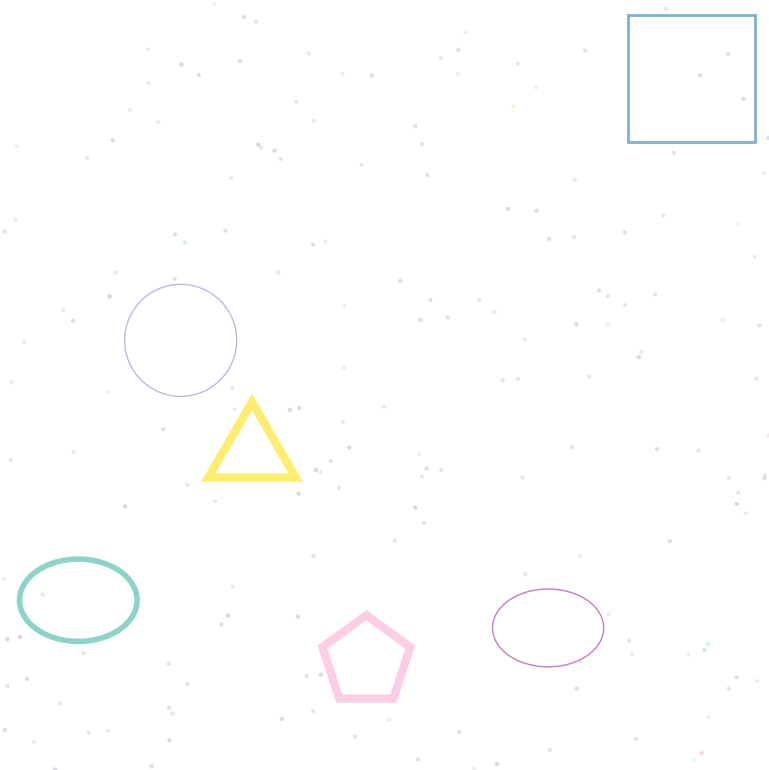[{"shape": "oval", "thickness": 2, "radius": 0.38, "center": [0.102, 0.22]}, {"shape": "circle", "thickness": 0.5, "radius": 0.36, "center": [0.235, 0.558]}, {"shape": "square", "thickness": 1, "radius": 0.41, "center": [0.898, 0.898]}, {"shape": "pentagon", "thickness": 3, "radius": 0.3, "center": [0.476, 0.141]}, {"shape": "oval", "thickness": 0.5, "radius": 0.36, "center": [0.712, 0.185]}, {"shape": "triangle", "thickness": 3, "radius": 0.33, "center": [0.327, 0.412]}]